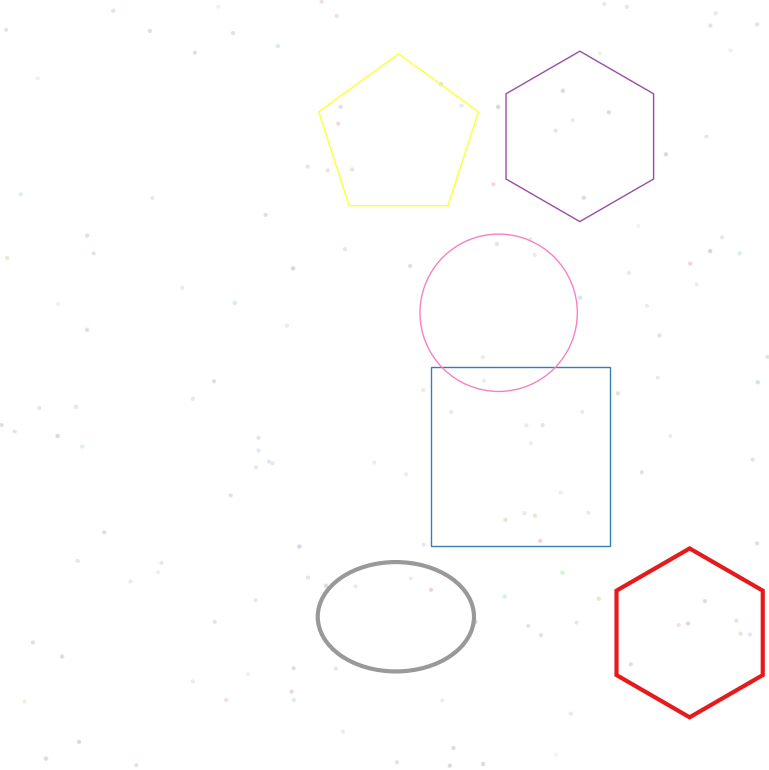[{"shape": "hexagon", "thickness": 1.5, "radius": 0.55, "center": [0.896, 0.178]}, {"shape": "square", "thickness": 0.5, "radius": 0.58, "center": [0.676, 0.408]}, {"shape": "hexagon", "thickness": 0.5, "radius": 0.55, "center": [0.753, 0.823]}, {"shape": "pentagon", "thickness": 0.5, "radius": 0.55, "center": [0.518, 0.821]}, {"shape": "circle", "thickness": 0.5, "radius": 0.51, "center": [0.648, 0.594]}, {"shape": "oval", "thickness": 1.5, "radius": 0.51, "center": [0.514, 0.199]}]